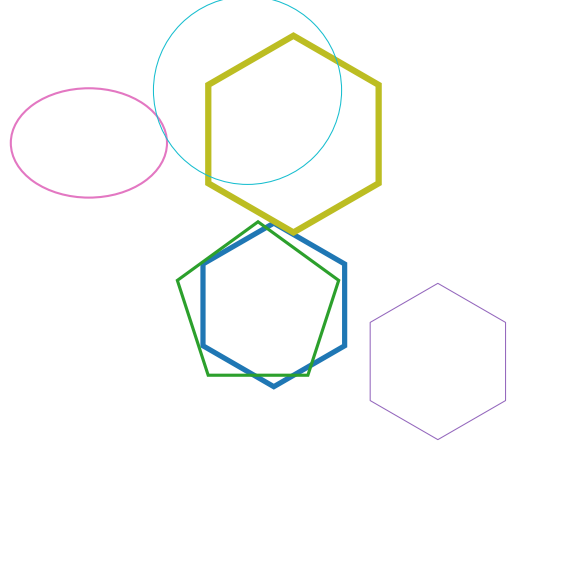[{"shape": "hexagon", "thickness": 2.5, "radius": 0.71, "center": [0.474, 0.471]}, {"shape": "pentagon", "thickness": 1.5, "radius": 0.73, "center": [0.447, 0.468]}, {"shape": "hexagon", "thickness": 0.5, "radius": 0.68, "center": [0.758, 0.373]}, {"shape": "oval", "thickness": 1, "radius": 0.68, "center": [0.154, 0.752]}, {"shape": "hexagon", "thickness": 3, "radius": 0.85, "center": [0.508, 0.767]}, {"shape": "circle", "thickness": 0.5, "radius": 0.81, "center": [0.429, 0.843]}]